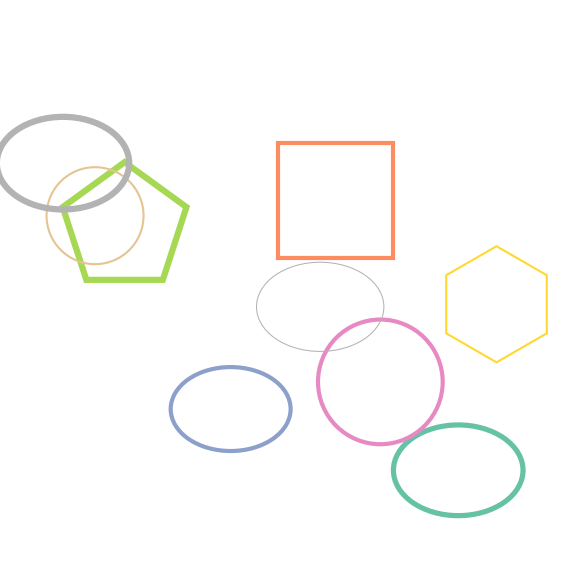[{"shape": "oval", "thickness": 2.5, "radius": 0.56, "center": [0.793, 0.185]}, {"shape": "square", "thickness": 2, "radius": 0.5, "center": [0.581, 0.652]}, {"shape": "oval", "thickness": 2, "radius": 0.52, "center": [0.399, 0.291]}, {"shape": "circle", "thickness": 2, "radius": 0.54, "center": [0.659, 0.338]}, {"shape": "pentagon", "thickness": 3, "radius": 0.56, "center": [0.216, 0.606]}, {"shape": "hexagon", "thickness": 1, "radius": 0.5, "center": [0.86, 0.472]}, {"shape": "circle", "thickness": 1, "radius": 0.42, "center": [0.165, 0.626]}, {"shape": "oval", "thickness": 3, "radius": 0.57, "center": [0.109, 0.717]}, {"shape": "oval", "thickness": 0.5, "radius": 0.55, "center": [0.554, 0.468]}]